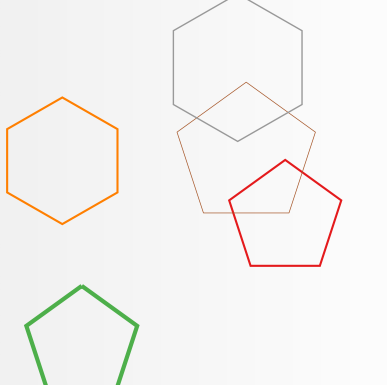[{"shape": "pentagon", "thickness": 1.5, "radius": 0.76, "center": [0.736, 0.433]}, {"shape": "pentagon", "thickness": 3, "radius": 0.75, "center": [0.211, 0.107]}, {"shape": "hexagon", "thickness": 1.5, "radius": 0.82, "center": [0.161, 0.582]}, {"shape": "pentagon", "thickness": 0.5, "radius": 0.94, "center": [0.635, 0.599]}, {"shape": "hexagon", "thickness": 1, "radius": 0.96, "center": [0.613, 0.824]}]